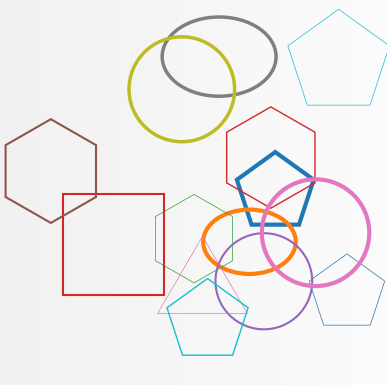[{"shape": "pentagon", "thickness": 0.5, "radius": 0.51, "center": [0.895, 0.238]}, {"shape": "pentagon", "thickness": 3, "radius": 0.52, "center": [0.71, 0.501]}, {"shape": "oval", "thickness": 3, "radius": 0.6, "center": [0.644, 0.372]}, {"shape": "hexagon", "thickness": 0.5, "radius": 0.57, "center": [0.501, 0.38]}, {"shape": "hexagon", "thickness": 1, "radius": 0.66, "center": [0.699, 0.591]}, {"shape": "square", "thickness": 1.5, "radius": 0.66, "center": [0.293, 0.365]}, {"shape": "circle", "thickness": 1.5, "radius": 0.62, "center": [0.681, 0.269]}, {"shape": "hexagon", "thickness": 1.5, "radius": 0.67, "center": [0.131, 0.556]}, {"shape": "circle", "thickness": 3, "radius": 0.69, "center": [0.814, 0.396]}, {"shape": "triangle", "thickness": 0.5, "radius": 0.67, "center": [0.523, 0.253]}, {"shape": "oval", "thickness": 2.5, "radius": 0.73, "center": [0.565, 0.853]}, {"shape": "circle", "thickness": 2.5, "radius": 0.68, "center": [0.469, 0.768]}, {"shape": "pentagon", "thickness": 1, "radius": 0.55, "center": [0.536, 0.167]}, {"shape": "pentagon", "thickness": 0.5, "radius": 0.69, "center": [0.874, 0.838]}]